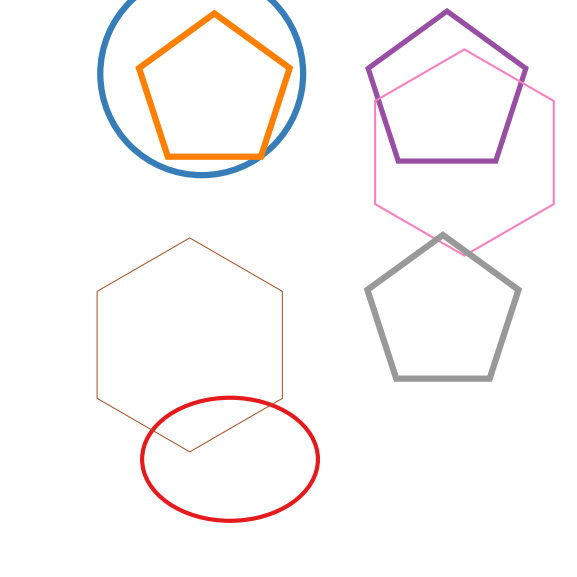[{"shape": "oval", "thickness": 2, "radius": 0.76, "center": [0.398, 0.204]}, {"shape": "circle", "thickness": 3, "radius": 0.88, "center": [0.349, 0.871]}, {"shape": "pentagon", "thickness": 2.5, "radius": 0.72, "center": [0.774, 0.836]}, {"shape": "pentagon", "thickness": 3, "radius": 0.69, "center": [0.371, 0.839]}, {"shape": "hexagon", "thickness": 0.5, "radius": 0.93, "center": [0.329, 0.402]}, {"shape": "hexagon", "thickness": 1, "radius": 0.89, "center": [0.804, 0.735]}, {"shape": "pentagon", "thickness": 3, "radius": 0.69, "center": [0.767, 0.455]}]